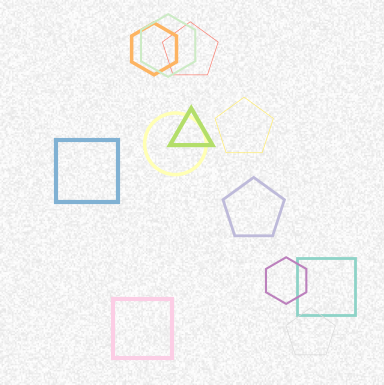[{"shape": "square", "thickness": 2, "radius": 0.37, "center": [0.847, 0.256]}, {"shape": "circle", "thickness": 2.5, "radius": 0.4, "center": [0.456, 0.627]}, {"shape": "pentagon", "thickness": 2, "radius": 0.42, "center": [0.659, 0.455]}, {"shape": "pentagon", "thickness": 0.5, "radius": 0.38, "center": [0.494, 0.867]}, {"shape": "square", "thickness": 3, "radius": 0.4, "center": [0.225, 0.557]}, {"shape": "hexagon", "thickness": 2.5, "radius": 0.34, "center": [0.4, 0.873]}, {"shape": "triangle", "thickness": 3, "radius": 0.32, "center": [0.497, 0.655]}, {"shape": "square", "thickness": 3, "radius": 0.38, "center": [0.369, 0.146]}, {"shape": "pentagon", "thickness": 0.5, "radius": 0.34, "center": [0.807, 0.133]}, {"shape": "hexagon", "thickness": 1.5, "radius": 0.3, "center": [0.743, 0.271]}, {"shape": "hexagon", "thickness": 1.5, "radius": 0.41, "center": [0.437, 0.882]}, {"shape": "pentagon", "thickness": 0.5, "radius": 0.4, "center": [0.634, 0.668]}]